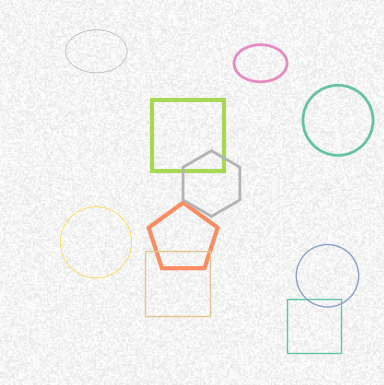[{"shape": "square", "thickness": 1, "radius": 0.35, "center": [0.816, 0.153]}, {"shape": "circle", "thickness": 2, "radius": 0.46, "center": [0.878, 0.688]}, {"shape": "pentagon", "thickness": 3, "radius": 0.47, "center": [0.476, 0.38]}, {"shape": "circle", "thickness": 1, "radius": 0.41, "center": [0.851, 0.284]}, {"shape": "oval", "thickness": 2, "radius": 0.34, "center": [0.677, 0.836]}, {"shape": "square", "thickness": 3, "radius": 0.47, "center": [0.489, 0.648]}, {"shape": "circle", "thickness": 0.5, "radius": 0.46, "center": [0.249, 0.371]}, {"shape": "square", "thickness": 1, "radius": 0.42, "center": [0.461, 0.263]}, {"shape": "oval", "thickness": 0.5, "radius": 0.4, "center": [0.25, 0.867]}, {"shape": "hexagon", "thickness": 2, "radius": 0.43, "center": [0.549, 0.523]}]